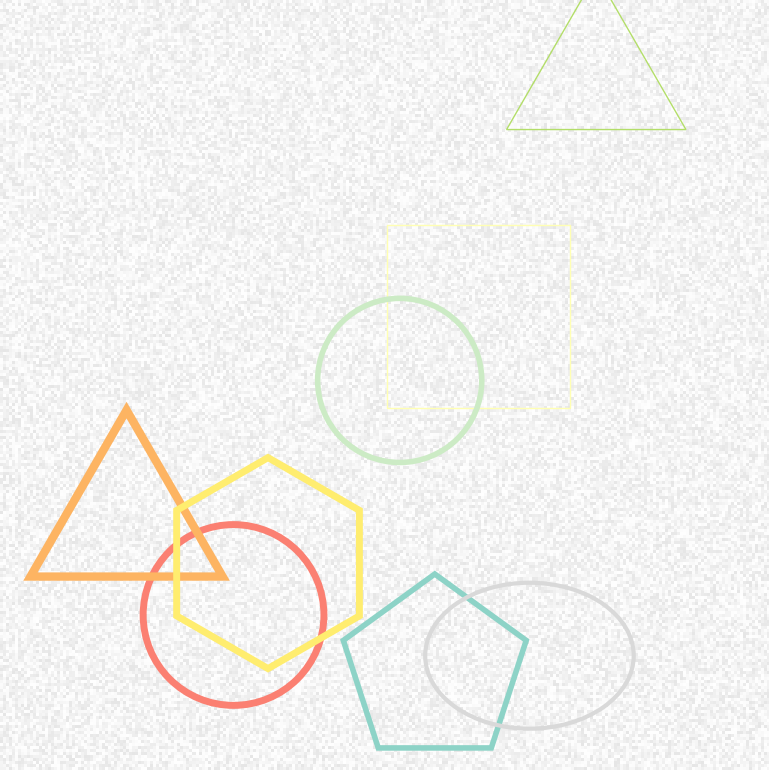[{"shape": "pentagon", "thickness": 2, "radius": 0.62, "center": [0.565, 0.13]}, {"shape": "square", "thickness": 0.5, "radius": 0.59, "center": [0.621, 0.589]}, {"shape": "circle", "thickness": 2.5, "radius": 0.59, "center": [0.303, 0.201]}, {"shape": "triangle", "thickness": 3, "radius": 0.72, "center": [0.164, 0.323]}, {"shape": "triangle", "thickness": 0.5, "radius": 0.67, "center": [0.774, 0.899]}, {"shape": "oval", "thickness": 1.5, "radius": 0.68, "center": [0.688, 0.148]}, {"shape": "circle", "thickness": 2, "radius": 0.53, "center": [0.519, 0.506]}, {"shape": "hexagon", "thickness": 2.5, "radius": 0.68, "center": [0.348, 0.269]}]